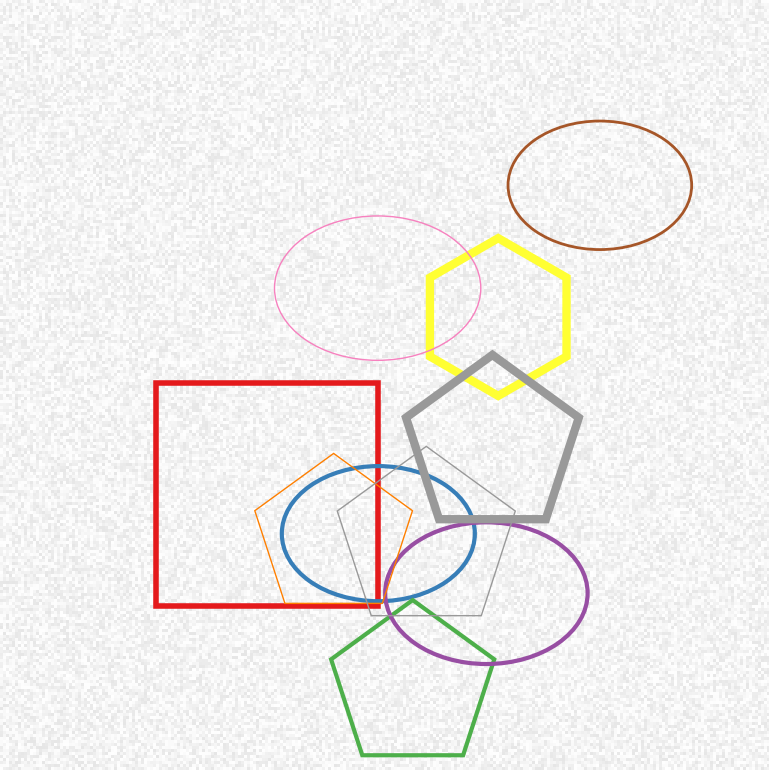[{"shape": "square", "thickness": 2, "radius": 0.72, "center": [0.347, 0.358]}, {"shape": "oval", "thickness": 1.5, "radius": 0.63, "center": [0.491, 0.307]}, {"shape": "pentagon", "thickness": 1.5, "radius": 0.56, "center": [0.536, 0.109]}, {"shape": "oval", "thickness": 1.5, "radius": 0.66, "center": [0.632, 0.23]}, {"shape": "pentagon", "thickness": 0.5, "radius": 0.54, "center": [0.433, 0.303]}, {"shape": "hexagon", "thickness": 3, "radius": 0.51, "center": [0.647, 0.588]}, {"shape": "oval", "thickness": 1, "radius": 0.6, "center": [0.779, 0.759]}, {"shape": "oval", "thickness": 0.5, "radius": 0.67, "center": [0.49, 0.626]}, {"shape": "pentagon", "thickness": 0.5, "radius": 0.61, "center": [0.554, 0.299]}, {"shape": "pentagon", "thickness": 3, "radius": 0.59, "center": [0.64, 0.421]}]